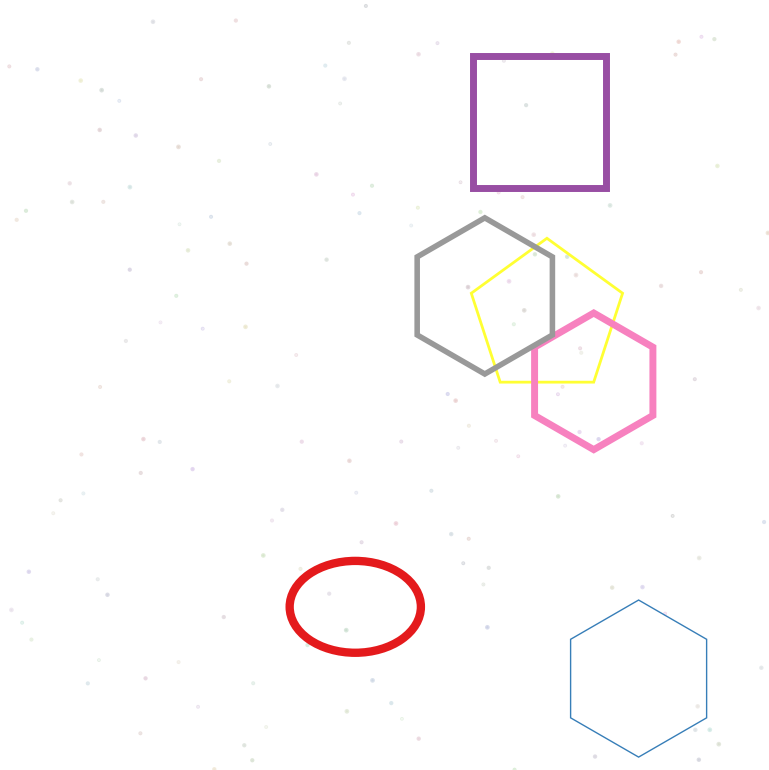[{"shape": "oval", "thickness": 3, "radius": 0.43, "center": [0.461, 0.212]}, {"shape": "hexagon", "thickness": 0.5, "radius": 0.51, "center": [0.829, 0.119]}, {"shape": "square", "thickness": 2.5, "radius": 0.43, "center": [0.701, 0.841]}, {"shape": "pentagon", "thickness": 1, "radius": 0.52, "center": [0.71, 0.587]}, {"shape": "hexagon", "thickness": 2.5, "radius": 0.44, "center": [0.771, 0.505]}, {"shape": "hexagon", "thickness": 2, "radius": 0.51, "center": [0.63, 0.616]}]